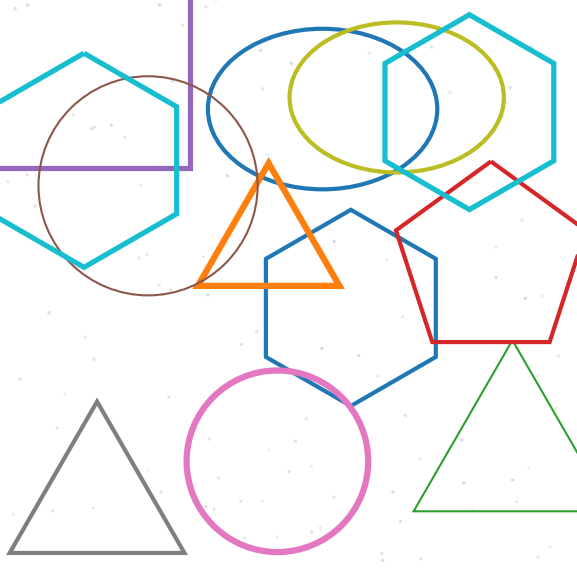[{"shape": "oval", "thickness": 2, "radius": 0.99, "center": [0.559, 0.81]}, {"shape": "hexagon", "thickness": 2, "radius": 0.85, "center": [0.608, 0.466]}, {"shape": "triangle", "thickness": 3, "radius": 0.71, "center": [0.465, 0.575]}, {"shape": "triangle", "thickness": 1, "radius": 0.99, "center": [0.887, 0.213]}, {"shape": "pentagon", "thickness": 2, "radius": 0.86, "center": [0.85, 0.547]}, {"shape": "square", "thickness": 2.5, "radius": 0.88, "center": [0.153, 0.883]}, {"shape": "circle", "thickness": 1, "radius": 0.95, "center": [0.256, 0.677]}, {"shape": "circle", "thickness": 3, "radius": 0.79, "center": [0.48, 0.2]}, {"shape": "triangle", "thickness": 2, "radius": 0.87, "center": [0.168, 0.129]}, {"shape": "oval", "thickness": 2, "radius": 0.93, "center": [0.687, 0.83]}, {"shape": "hexagon", "thickness": 2.5, "radius": 0.93, "center": [0.145, 0.722]}, {"shape": "hexagon", "thickness": 2.5, "radius": 0.84, "center": [0.813, 0.805]}]